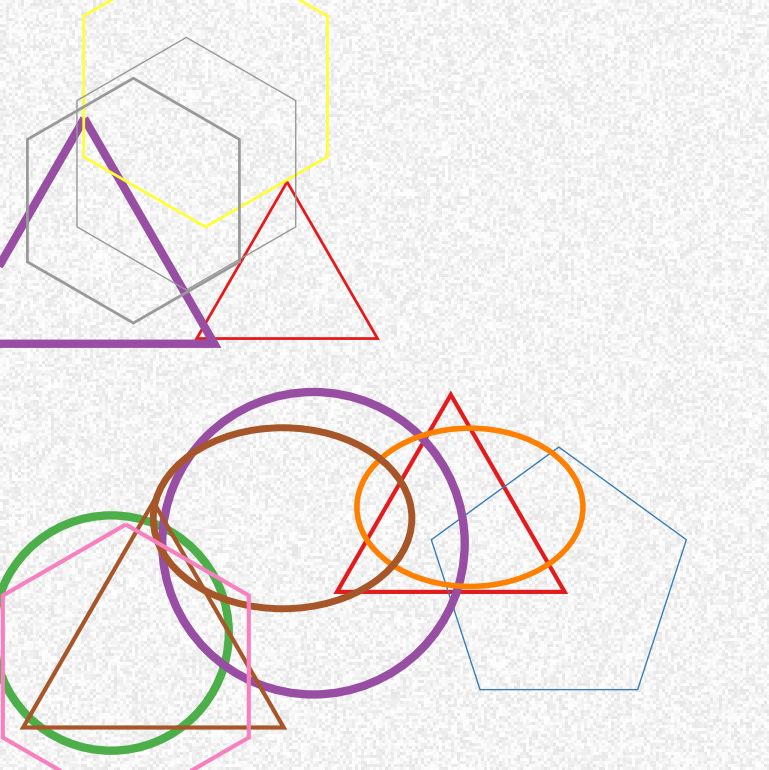[{"shape": "triangle", "thickness": 1.5, "radius": 0.85, "center": [0.585, 0.317]}, {"shape": "triangle", "thickness": 1, "radius": 0.68, "center": [0.373, 0.628]}, {"shape": "pentagon", "thickness": 0.5, "radius": 0.87, "center": [0.726, 0.245]}, {"shape": "circle", "thickness": 3, "radius": 0.76, "center": [0.144, 0.178]}, {"shape": "triangle", "thickness": 3, "radius": 0.97, "center": [0.109, 0.651]}, {"shape": "circle", "thickness": 3, "radius": 0.98, "center": [0.407, 0.295]}, {"shape": "oval", "thickness": 2, "radius": 0.73, "center": [0.61, 0.341]}, {"shape": "hexagon", "thickness": 1, "radius": 0.91, "center": [0.267, 0.888]}, {"shape": "triangle", "thickness": 1.5, "radius": 0.98, "center": [0.199, 0.153]}, {"shape": "oval", "thickness": 2.5, "radius": 0.84, "center": [0.367, 0.327]}, {"shape": "hexagon", "thickness": 1.5, "radius": 0.92, "center": [0.163, 0.134]}, {"shape": "hexagon", "thickness": 1, "radius": 0.79, "center": [0.173, 0.739]}, {"shape": "hexagon", "thickness": 0.5, "radius": 0.82, "center": [0.242, 0.787]}]